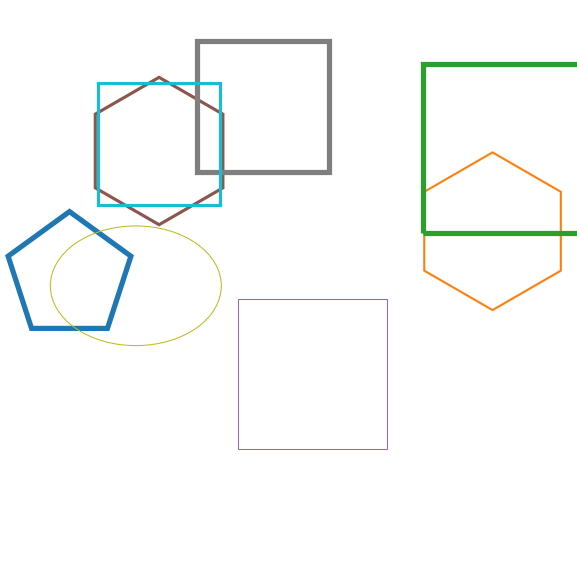[{"shape": "pentagon", "thickness": 2.5, "radius": 0.56, "center": [0.12, 0.521]}, {"shape": "hexagon", "thickness": 1, "radius": 0.68, "center": [0.853, 0.599]}, {"shape": "square", "thickness": 2.5, "radius": 0.73, "center": [0.879, 0.742]}, {"shape": "square", "thickness": 0.5, "radius": 0.65, "center": [0.541, 0.352]}, {"shape": "hexagon", "thickness": 1.5, "radius": 0.64, "center": [0.275, 0.738]}, {"shape": "square", "thickness": 2.5, "radius": 0.57, "center": [0.455, 0.815]}, {"shape": "oval", "thickness": 0.5, "radius": 0.74, "center": [0.235, 0.504]}, {"shape": "square", "thickness": 1.5, "radius": 0.53, "center": [0.276, 0.75]}]